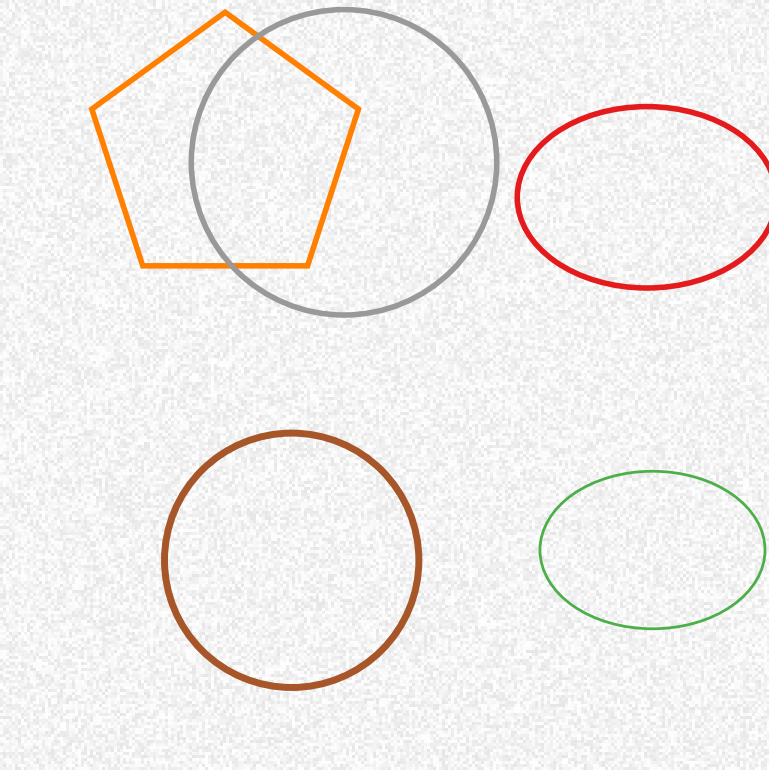[{"shape": "oval", "thickness": 2, "radius": 0.84, "center": [0.84, 0.744]}, {"shape": "oval", "thickness": 1, "radius": 0.73, "center": [0.847, 0.286]}, {"shape": "pentagon", "thickness": 2, "radius": 0.91, "center": [0.292, 0.802]}, {"shape": "circle", "thickness": 2.5, "radius": 0.83, "center": [0.379, 0.272]}, {"shape": "circle", "thickness": 2, "radius": 0.99, "center": [0.447, 0.789]}]